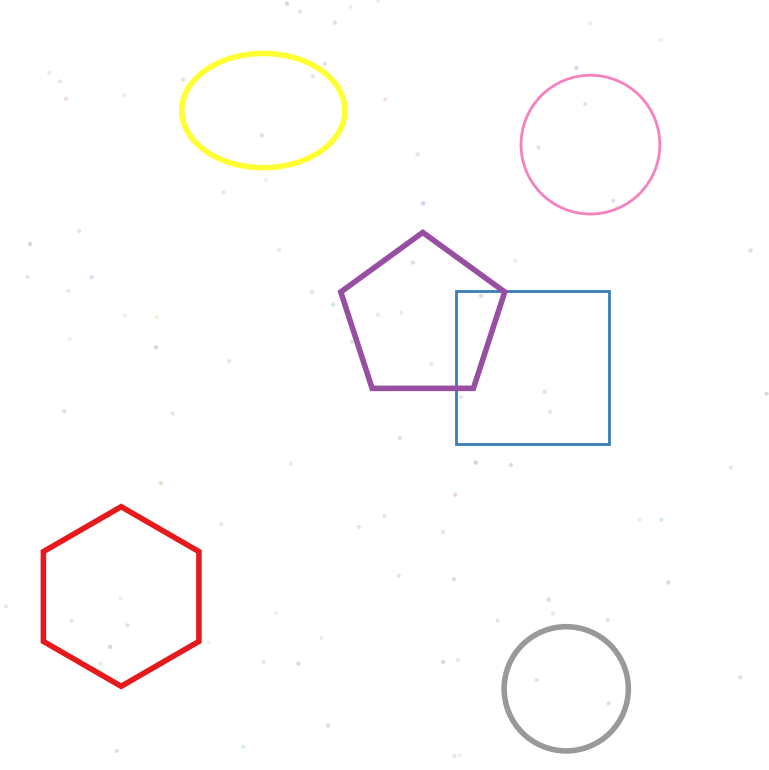[{"shape": "hexagon", "thickness": 2, "radius": 0.58, "center": [0.157, 0.225]}, {"shape": "square", "thickness": 1, "radius": 0.5, "center": [0.692, 0.522]}, {"shape": "pentagon", "thickness": 2, "radius": 0.56, "center": [0.549, 0.586]}, {"shape": "oval", "thickness": 2, "radius": 0.53, "center": [0.342, 0.856]}, {"shape": "circle", "thickness": 1, "radius": 0.45, "center": [0.767, 0.812]}, {"shape": "circle", "thickness": 2, "radius": 0.4, "center": [0.735, 0.105]}]